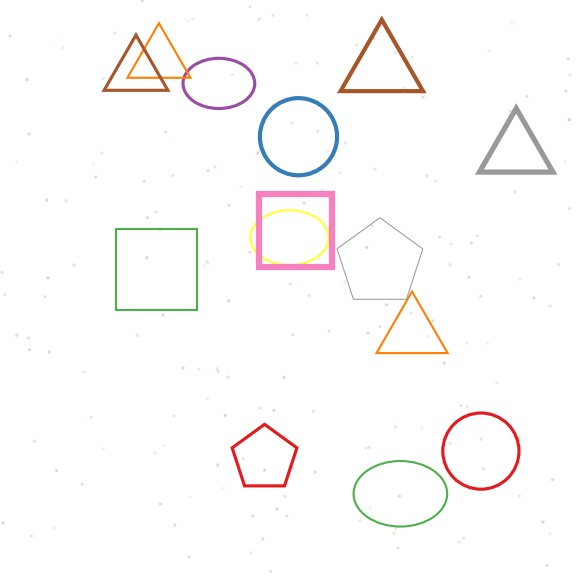[{"shape": "circle", "thickness": 1.5, "radius": 0.33, "center": [0.833, 0.218]}, {"shape": "pentagon", "thickness": 1.5, "radius": 0.29, "center": [0.458, 0.205]}, {"shape": "circle", "thickness": 2, "radius": 0.33, "center": [0.517, 0.762]}, {"shape": "oval", "thickness": 1, "radius": 0.41, "center": [0.693, 0.144]}, {"shape": "square", "thickness": 1, "radius": 0.35, "center": [0.272, 0.532]}, {"shape": "oval", "thickness": 1.5, "radius": 0.31, "center": [0.379, 0.855]}, {"shape": "triangle", "thickness": 1, "radius": 0.32, "center": [0.275, 0.896]}, {"shape": "triangle", "thickness": 1, "radius": 0.36, "center": [0.714, 0.423]}, {"shape": "oval", "thickness": 1, "radius": 0.34, "center": [0.501, 0.588]}, {"shape": "triangle", "thickness": 1.5, "radius": 0.32, "center": [0.235, 0.875]}, {"shape": "triangle", "thickness": 2, "radius": 0.41, "center": [0.661, 0.883]}, {"shape": "square", "thickness": 3, "radius": 0.32, "center": [0.512, 0.6]}, {"shape": "triangle", "thickness": 2.5, "radius": 0.37, "center": [0.894, 0.738]}, {"shape": "pentagon", "thickness": 0.5, "radius": 0.39, "center": [0.658, 0.544]}]